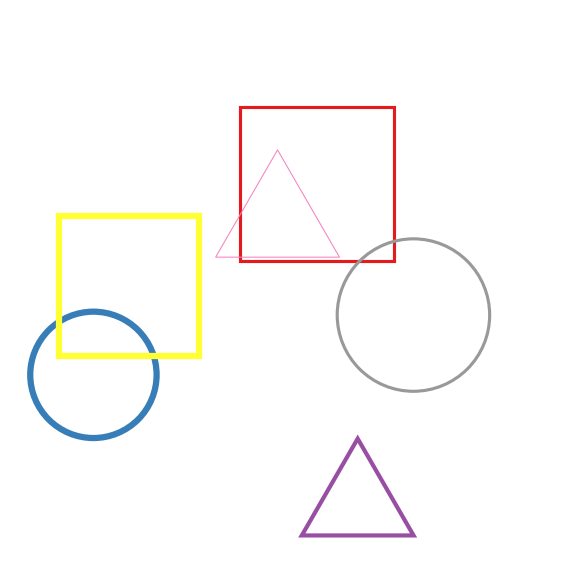[{"shape": "square", "thickness": 1.5, "radius": 0.67, "center": [0.548, 0.681]}, {"shape": "circle", "thickness": 3, "radius": 0.55, "center": [0.162, 0.35]}, {"shape": "triangle", "thickness": 2, "radius": 0.56, "center": [0.619, 0.128]}, {"shape": "square", "thickness": 3, "radius": 0.6, "center": [0.224, 0.504]}, {"shape": "triangle", "thickness": 0.5, "radius": 0.62, "center": [0.481, 0.616]}, {"shape": "circle", "thickness": 1.5, "radius": 0.66, "center": [0.716, 0.454]}]